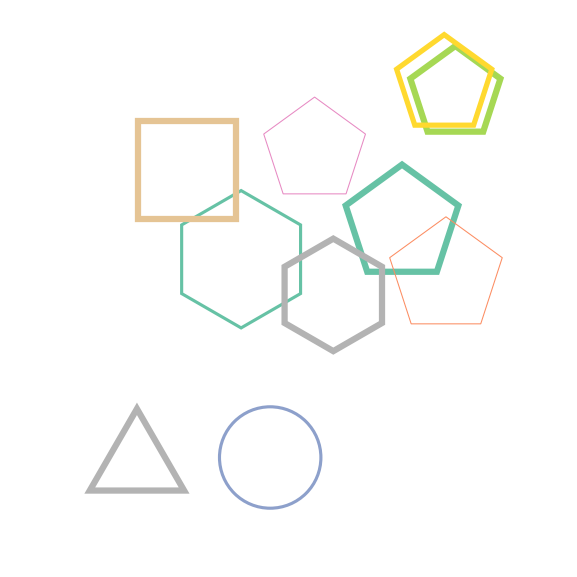[{"shape": "hexagon", "thickness": 1.5, "radius": 0.59, "center": [0.418, 0.55]}, {"shape": "pentagon", "thickness": 3, "radius": 0.51, "center": [0.696, 0.612]}, {"shape": "pentagon", "thickness": 0.5, "radius": 0.51, "center": [0.772, 0.521]}, {"shape": "circle", "thickness": 1.5, "radius": 0.44, "center": [0.468, 0.207]}, {"shape": "pentagon", "thickness": 0.5, "radius": 0.46, "center": [0.545, 0.738]}, {"shape": "pentagon", "thickness": 3, "radius": 0.41, "center": [0.789, 0.838]}, {"shape": "pentagon", "thickness": 2.5, "radius": 0.43, "center": [0.769, 0.852]}, {"shape": "square", "thickness": 3, "radius": 0.42, "center": [0.323, 0.706]}, {"shape": "hexagon", "thickness": 3, "radius": 0.49, "center": [0.577, 0.488]}, {"shape": "triangle", "thickness": 3, "radius": 0.47, "center": [0.237, 0.197]}]